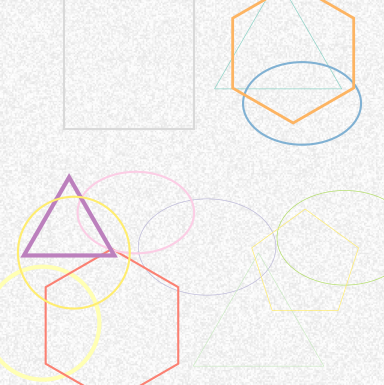[{"shape": "triangle", "thickness": 0.5, "radius": 0.95, "center": [0.722, 0.865]}, {"shape": "circle", "thickness": 3, "radius": 0.73, "center": [0.111, 0.161]}, {"shape": "oval", "thickness": 0.5, "radius": 0.89, "center": [0.538, 0.358]}, {"shape": "hexagon", "thickness": 1.5, "radius": 0.99, "center": [0.291, 0.155]}, {"shape": "oval", "thickness": 1.5, "radius": 0.77, "center": [0.785, 0.731]}, {"shape": "hexagon", "thickness": 2, "radius": 0.91, "center": [0.762, 0.862]}, {"shape": "oval", "thickness": 0.5, "radius": 0.88, "center": [0.895, 0.382]}, {"shape": "oval", "thickness": 1.5, "radius": 0.76, "center": [0.353, 0.448]}, {"shape": "square", "thickness": 1.5, "radius": 0.84, "center": [0.336, 0.833]}, {"shape": "triangle", "thickness": 3, "radius": 0.68, "center": [0.179, 0.404]}, {"shape": "triangle", "thickness": 0.5, "radius": 0.98, "center": [0.672, 0.147]}, {"shape": "circle", "thickness": 1.5, "radius": 0.73, "center": [0.192, 0.344]}, {"shape": "pentagon", "thickness": 0.5, "radius": 0.73, "center": [0.793, 0.311]}]